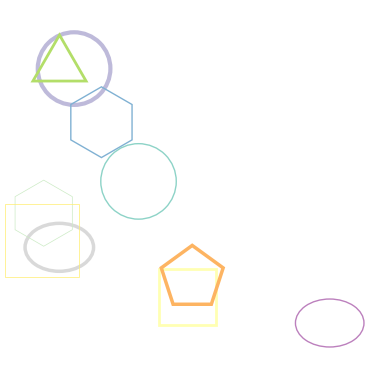[{"shape": "circle", "thickness": 1, "radius": 0.49, "center": [0.36, 0.529]}, {"shape": "square", "thickness": 2, "radius": 0.37, "center": [0.487, 0.228]}, {"shape": "circle", "thickness": 3, "radius": 0.47, "center": [0.192, 0.822]}, {"shape": "hexagon", "thickness": 1, "radius": 0.46, "center": [0.263, 0.683]}, {"shape": "pentagon", "thickness": 2.5, "radius": 0.42, "center": [0.499, 0.278]}, {"shape": "triangle", "thickness": 2, "radius": 0.4, "center": [0.155, 0.829]}, {"shape": "oval", "thickness": 2.5, "radius": 0.44, "center": [0.154, 0.358]}, {"shape": "oval", "thickness": 1, "radius": 0.44, "center": [0.856, 0.161]}, {"shape": "hexagon", "thickness": 0.5, "radius": 0.43, "center": [0.114, 0.446]}, {"shape": "square", "thickness": 0.5, "radius": 0.48, "center": [0.109, 0.376]}]